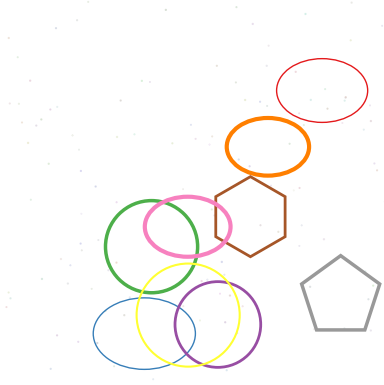[{"shape": "oval", "thickness": 1, "radius": 0.59, "center": [0.837, 0.765]}, {"shape": "oval", "thickness": 1, "radius": 0.66, "center": [0.375, 0.133]}, {"shape": "circle", "thickness": 2.5, "radius": 0.6, "center": [0.394, 0.359]}, {"shape": "circle", "thickness": 2, "radius": 0.56, "center": [0.566, 0.157]}, {"shape": "oval", "thickness": 3, "radius": 0.53, "center": [0.696, 0.619]}, {"shape": "circle", "thickness": 1.5, "radius": 0.67, "center": [0.489, 0.182]}, {"shape": "hexagon", "thickness": 2, "radius": 0.52, "center": [0.65, 0.437]}, {"shape": "oval", "thickness": 3, "radius": 0.56, "center": [0.487, 0.411]}, {"shape": "pentagon", "thickness": 2.5, "radius": 0.53, "center": [0.885, 0.229]}]